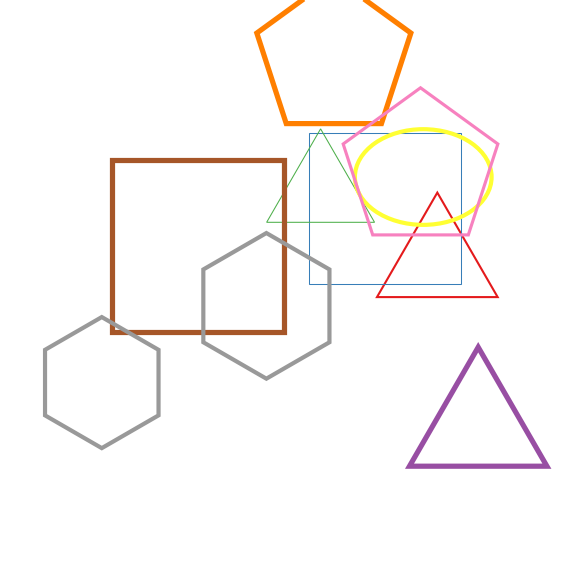[{"shape": "triangle", "thickness": 1, "radius": 0.6, "center": [0.757, 0.545]}, {"shape": "square", "thickness": 0.5, "radius": 0.66, "center": [0.667, 0.638]}, {"shape": "triangle", "thickness": 0.5, "radius": 0.54, "center": [0.555, 0.668]}, {"shape": "triangle", "thickness": 2.5, "radius": 0.69, "center": [0.828, 0.261]}, {"shape": "pentagon", "thickness": 2.5, "radius": 0.7, "center": [0.578, 0.899]}, {"shape": "oval", "thickness": 2, "radius": 0.59, "center": [0.733, 0.693]}, {"shape": "square", "thickness": 2.5, "radius": 0.74, "center": [0.342, 0.573]}, {"shape": "pentagon", "thickness": 1.5, "radius": 0.7, "center": [0.728, 0.706]}, {"shape": "hexagon", "thickness": 2, "radius": 0.57, "center": [0.176, 0.337]}, {"shape": "hexagon", "thickness": 2, "radius": 0.63, "center": [0.461, 0.47]}]